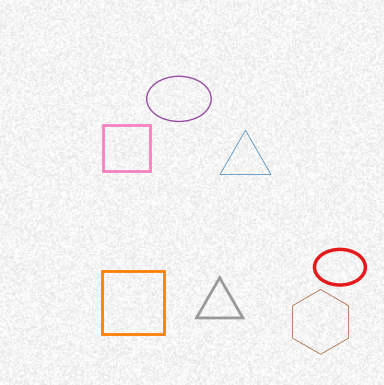[{"shape": "oval", "thickness": 2.5, "radius": 0.33, "center": [0.883, 0.306]}, {"shape": "triangle", "thickness": 0.5, "radius": 0.38, "center": [0.638, 0.585]}, {"shape": "oval", "thickness": 1, "radius": 0.42, "center": [0.465, 0.743]}, {"shape": "square", "thickness": 2, "radius": 0.41, "center": [0.345, 0.214]}, {"shape": "hexagon", "thickness": 0.5, "radius": 0.42, "center": [0.833, 0.164]}, {"shape": "square", "thickness": 2, "radius": 0.3, "center": [0.329, 0.615]}, {"shape": "triangle", "thickness": 2, "radius": 0.35, "center": [0.571, 0.209]}]